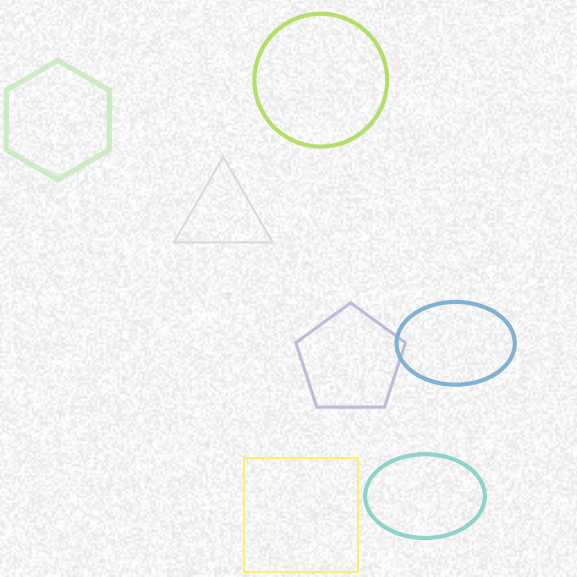[{"shape": "oval", "thickness": 2, "radius": 0.52, "center": [0.736, 0.14]}, {"shape": "pentagon", "thickness": 1.5, "radius": 0.5, "center": [0.607, 0.375]}, {"shape": "oval", "thickness": 2, "radius": 0.51, "center": [0.789, 0.405]}, {"shape": "circle", "thickness": 2, "radius": 0.57, "center": [0.556, 0.86]}, {"shape": "triangle", "thickness": 1, "radius": 0.49, "center": [0.386, 0.629]}, {"shape": "hexagon", "thickness": 2.5, "radius": 0.52, "center": [0.1, 0.791]}, {"shape": "square", "thickness": 1, "radius": 0.49, "center": [0.521, 0.108]}]